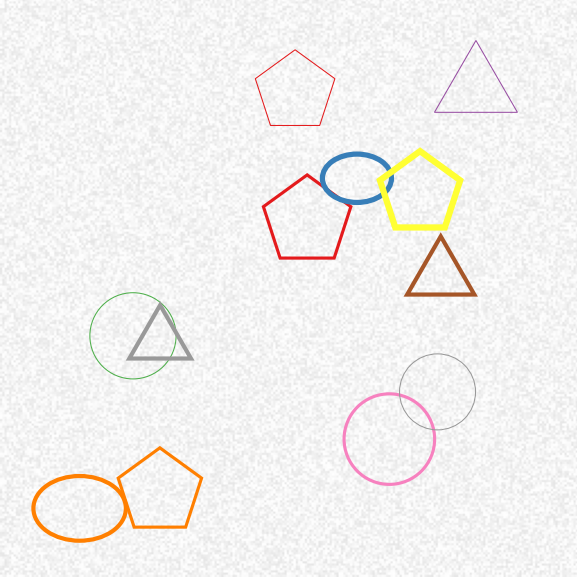[{"shape": "pentagon", "thickness": 1.5, "radius": 0.4, "center": [0.532, 0.617]}, {"shape": "pentagon", "thickness": 0.5, "radius": 0.36, "center": [0.511, 0.84]}, {"shape": "oval", "thickness": 2.5, "radius": 0.3, "center": [0.618, 0.69]}, {"shape": "circle", "thickness": 0.5, "radius": 0.37, "center": [0.23, 0.418]}, {"shape": "triangle", "thickness": 0.5, "radius": 0.41, "center": [0.824, 0.846]}, {"shape": "pentagon", "thickness": 1.5, "radius": 0.38, "center": [0.277, 0.148]}, {"shape": "oval", "thickness": 2, "radius": 0.4, "center": [0.138, 0.119]}, {"shape": "pentagon", "thickness": 3, "radius": 0.37, "center": [0.727, 0.664]}, {"shape": "triangle", "thickness": 2, "radius": 0.34, "center": [0.763, 0.523]}, {"shape": "circle", "thickness": 1.5, "radius": 0.39, "center": [0.674, 0.239]}, {"shape": "triangle", "thickness": 2, "radius": 0.31, "center": [0.277, 0.409]}, {"shape": "circle", "thickness": 0.5, "radius": 0.33, "center": [0.758, 0.321]}]